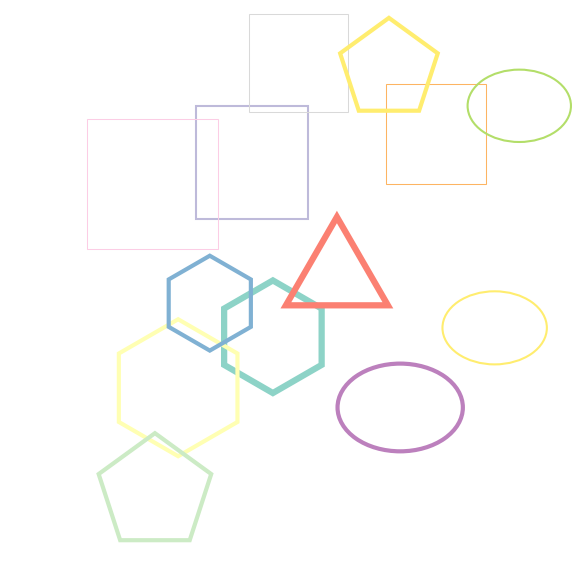[{"shape": "hexagon", "thickness": 3, "radius": 0.49, "center": [0.473, 0.416]}, {"shape": "hexagon", "thickness": 2, "radius": 0.59, "center": [0.308, 0.328]}, {"shape": "square", "thickness": 1, "radius": 0.49, "center": [0.436, 0.717]}, {"shape": "triangle", "thickness": 3, "radius": 0.51, "center": [0.583, 0.521]}, {"shape": "hexagon", "thickness": 2, "radius": 0.41, "center": [0.363, 0.474]}, {"shape": "square", "thickness": 0.5, "radius": 0.43, "center": [0.755, 0.767]}, {"shape": "oval", "thickness": 1, "radius": 0.45, "center": [0.899, 0.816]}, {"shape": "square", "thickness": 0.5, "radius": 0.56, "center": [0.264, 0.681]}, {"shape": "square", "thickness": 0.5, "radius": 0.42, "center": [0.517, 0.89]}, {"shape": "oval", "thickness": 2, "radius": 0.54, "center": [0.693, 0.294]}, {"shape": "pentagon", "thickness": 2, "radius": 0.51, "center": [0.268, 0.147]}, {"shape": "oval", "thickness": 1, "radius": 0.45, "center": [0.857, 0.431]}, {"shape": "pentagon", "thickness": 2, "radius": 0.44, "center": [0.673, 0.879]}]